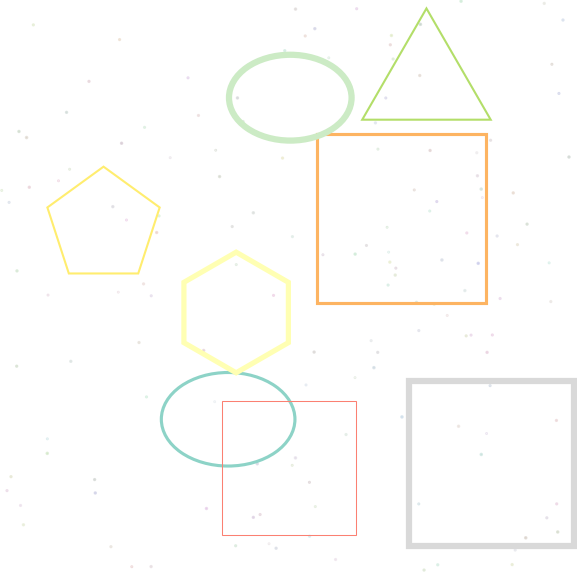[{"shape": "oval", "thickness": 1.5, "radius": 0.58, "center": [0.395, 0.273]}, {"shape": "hexagon", "thickness": 2.5, "radius": 0.52, "center": [0.409, 0.458]}, {"shape": "square", "thickness": 0.5, "radius": 0.58, "center": [0.5, 0.189]}, {"shape": "square", "thickness": 1.5, "radius": 0.73, "center": [0.695, 0.62]}, {"shape": "triangle", "thickness": 1, "radius": 0.64, "center": [0.738, 0.856]}, {"shape": "square", "thickness": 3, "radius": 0.72, "center": [0.851, 0.196]}, {"shape": "oval", "thickness": 3, "radius": 0.53, "center": [0.503, 0.83]}, {"shape": "pentagon", "thickness": 1, "radius": 0.51, "center": [0.179, 0.608]}]